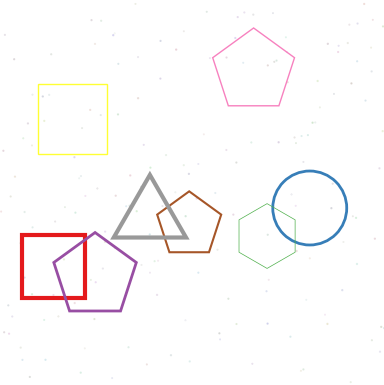[{"shape": "square", "thickness": 3, "radius": 0.41, "center": [0.138, 0.309]}, {"shape": "circle", "thickness": 2, "radius": 0.48, "center": [0.805, 0.46]}, {"shape": "hexagon", "thickness": 0.5, "radius": 0.42, "center": [0.694, 0.387]}, {"shape": "pentagon", "thickness": 2, "radius": 0.56, "center": [0.247, 0.283]}, {"shape": "square", "thickness": 1, "radius": 0.45, "center": [0.188, 0.691]}, {"shape": "pentagon", "thickness": 1.5, "radius": 0.44, "center": [0.491, 0.416]}, {"shape": "pentagon", "thickness": 1, "radius": 0.56, "center": [0.659, 0.816]}, {"shape": "triangle", "thickness": 3, "radius": 0.54, "center": [0.389, 0.437]}]